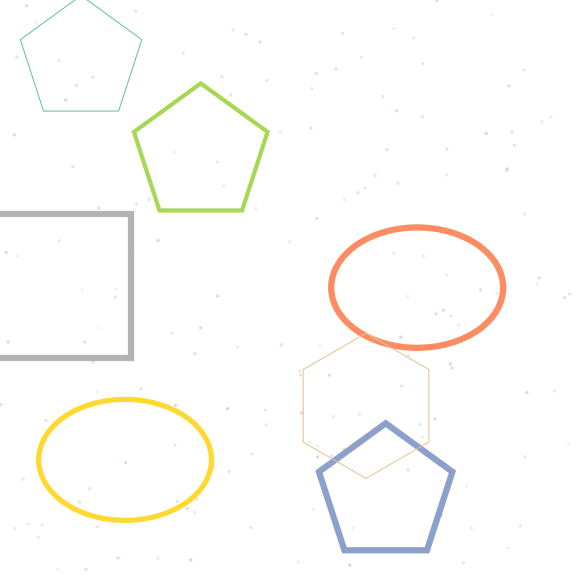[{"shape": "pentagon", "thickness": 0.5, "radius": 0.55, "center": [0.14, 0.896]}, {"shape": "oval", "thickness": 3, "radius": 0.74, "center": [0.722, 0.501]}, {"shape": "pentagon", "thickness": 3, "radius": 0.61, "center": [0.668, 0.145]}, {"shape": "pentagon", "thickness": 2, "radius": 0.61, "center": [0.348, 0.733]}, {"shape": "oval", "thickness": 2.5, "radius": 0.75, "center": [0.217, 0.203]}, {"shape": "hexagon", "thickness": 0.5, "radius": 0.63, "center": [0.634, 0.296]}, {"shape": "square", "thickness": 3, "radius": 0.62, "center": [0.102, 0.503]}]